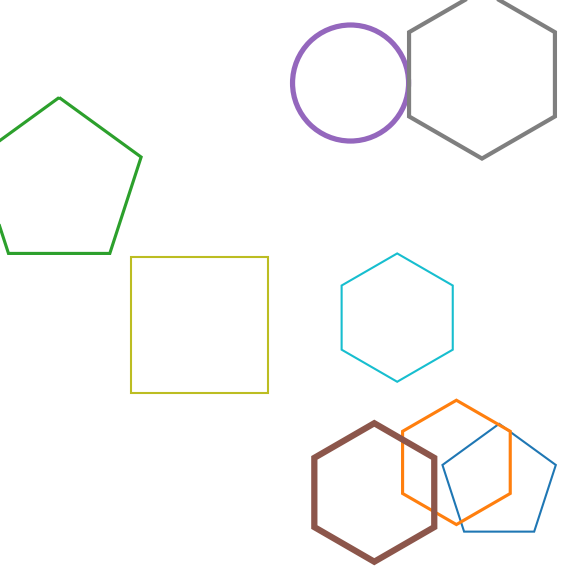[{"shape": "pentagon", "thickness": 1, "radius": 0.52, "center": [0.864, 0.162]}, {"shape": "hexagon", "thickness": 1.5, "radius": 0.54, "center": [0.79, 0.198]}, {"shape": "pentagon", "thickness": 1.5, "radius": 0.75, "center": [0.102, 0.681]}, {"shape": "circle", "thickness": 2.5, "radius": 0.5, "center": [0.607, 0.855]}, {"shape": "hexagon", "thickness": 3, "radius": 0.6, "center": [0.648, 0.146]}, {"shape": "hexagon", "thickness": 2, "radius": 0.73, "center": [0.835, 0.87]}, {"shape": "square", "thickness": 1, "radius": 0.59, "center": [0.345, 0.436]}, {"shape": "hexagon", "thickness": 1, "radius": 0.56, "center": [0.688, 0.449]}]